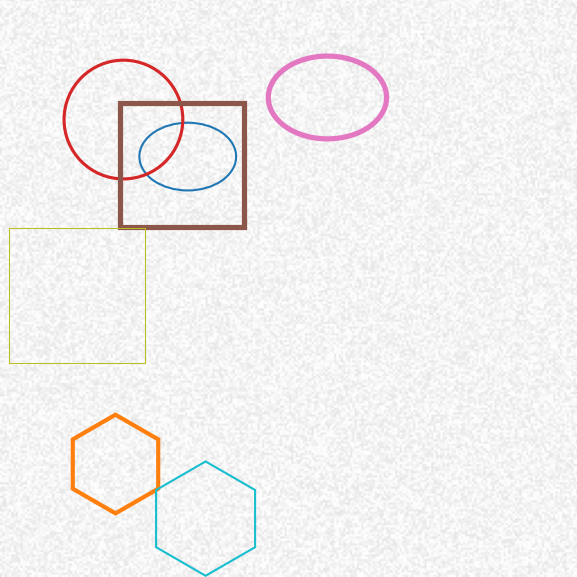[{"shape": "oval", "thickness": 1, "radius": 0.42, "center": [0.325, 0.728]}, {"shape": "hexagon", "thickness": 2, "radius": 0.43, "center": [0.2, 0.196]}, {"shape": "circle", "thickness": 1.5, "radius": 0.51, "center": [0.214, 0.792]}, {"shape": "square", "thickness": 2.5, "radius": 0.54, "center": [0.315, 0.713]}, {"shape": "oval", "thickness": 2.5, "radius": 0.51, "center": [0.567, 0.83]}, {"shape": "square", "thickness": 0.5, "radius": 0.59, "center": [0.133, 0.487]}, {"shape": "hexagon", "thickness": 1, "radius": 0.49, "center": [0.356, 0.101]}]